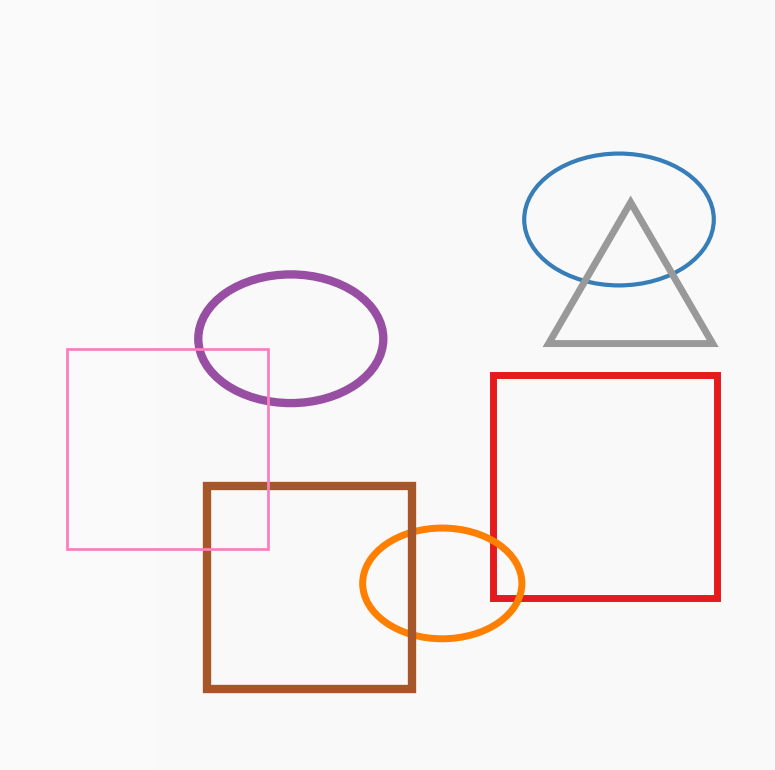[{"shape": "square", "thickness": 2.5, "radius": 0.72, "center": [0.781, 0.368]}, {"shape": "oval", "thickness": 1.5, "radius": 0.61, "center": [0.799, 0.715]}, {"shape": "oval", "thickness": 3, "radius": 0.6, "center": [0.375, 0.56]}, {"shape": "oval", "thickness": 2.5, "radius": 0.51, "center": [0.571, 0.242]}, {"shape": "square", "thickness": 3, "radius": 0.66, "center": [0.399, 0.237]}, {"shape": "square", "thickness": 1, "radius": 0.65, "center": [0.216, 0.417]}, {"shape": "triangle", "thickness": 2.5, "radius": 0.61, "center": [0.814, 0.615]}]